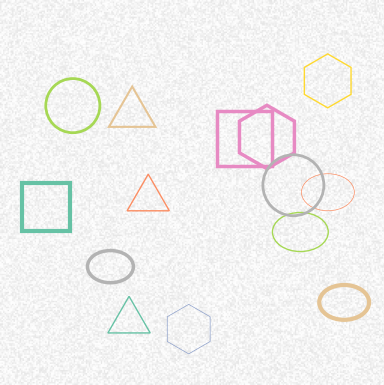[{"shape": "square", "thickness": 3, "radius": 0.31, "center": [0.12, 0.461]}, {"shape": "triangle", "thickness": 1, "radius": 0.32, "center": [0.335, 0.167]}, {"shape": "triangle", "thickness": 1, "radius": 0.32, "center": [0.385, 0.484]}, {"shape": "oval", "thickness": 0.5, "radius": 0.34, "center": [0.852, 0.501]}, {"shape": "hexagon", "thickness": 0.5, "radius": 0.32, "center": [0.49, 0.145]}, {"shape": "square", "thickness": 2.5, "radius": 0.36, "center": [0.634, 0.641]}, {"shape": "hexagon", "thickness": 2.5, "radius": 0.41, "center": [0.693, 0.644]}, {"shape": "oval", "thickness": 1, "radius": 0.36, "center": [0.78, 0.397]}, {"shape": "circle", "thickness": 2, "radius": 0.35, "center": [0.189, 0.726]}, {"shape": "hexagon", "thickness": 1, "radius": 0.35, "center": [0.851, 0.79]}, {"shape": "triangle", "thickness": 1.5, "radius": 0.35, "center": [0.343, 0.705]}, {"shape": "oval", "thickness": 3, "radius": 0.32, "center": [0.894, 0.215]}, {"shape": "oval", "thickness": 2.5, "radius": 0.3, "center": [0.287, 0.307]}, {"shape": "circle", "thickness": 2, "radius": 0.4, "center": [0.762, 0.519]}]